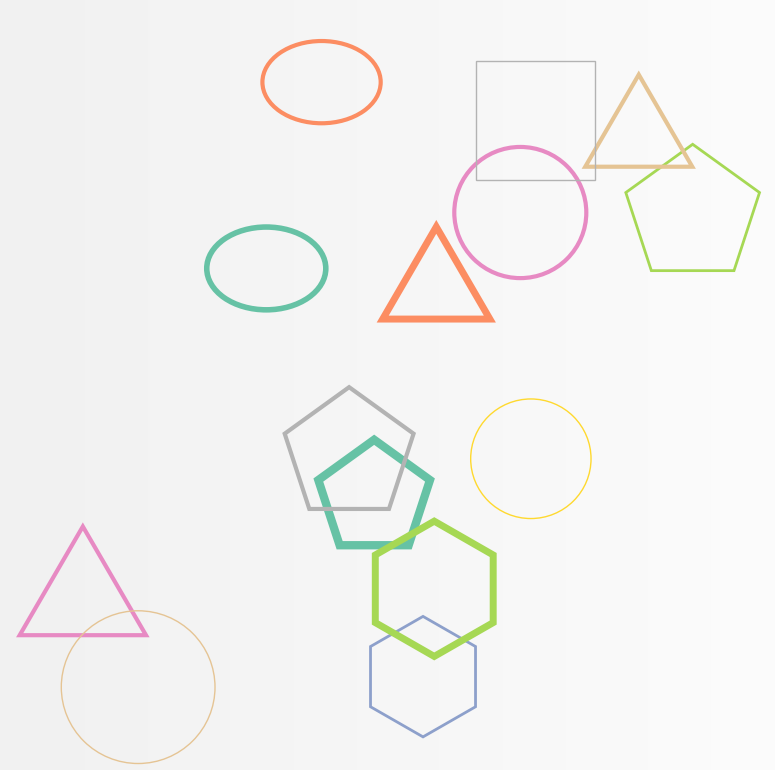[{"shape": "pentagon", "thickness": 3, "radius": 0.38, "center": [0.483, 0.353]}, {"shape": "oval", "thickness": 2, "radius": 0.38, "center": [0.344, 0.651]}, {"shape": "oval", "thickness": 1.5, "radius": 0.38, "center": [0.415, 0.893]}, {"shape": "triangle", "thickness": 2.5, "radius": 0.4, "center": [0.563, 0.626]}, {"shape": "hexagon", "thickness": 1, "radius": 0.39, "center": [0.546, 0.121]}, {"shape": "circle", "thickness": 1.5, "radius": 0.43, "center": [0.671, 0.724]}, {"shape": "triangle", "thickness": 1.5, "radius": 0.47, "center": [0.107, 0.222]}, {"shape": "pentagon", "thickness": 1, "radius": 0.45, "center": [0.894, 0.722]}, {"shape": "hexagon", "thickness": 2.5, "radius": 0.44, "center": [0.56, 0.235]}, {"shape": "circle", "thickness": 0.5, "radius": 0.39, "center": [0.685, 0.404]}, {"shape": "circle", "thickness": 0.5, "radius": 0.5, "center": [0.178, 0.108]}, {"shape": "triangle", "thickness": 1.5, "radius": 0.4, "center": [0.824, 0.823]}, {"shape": "pentagon", "thickness": 1.5, "radius": 0.44, "center": [0.45, 0.41]}, {"shape": "square", "thickness": 0.5, "radius": 0.38, "center": [0.691, 0.844]}]